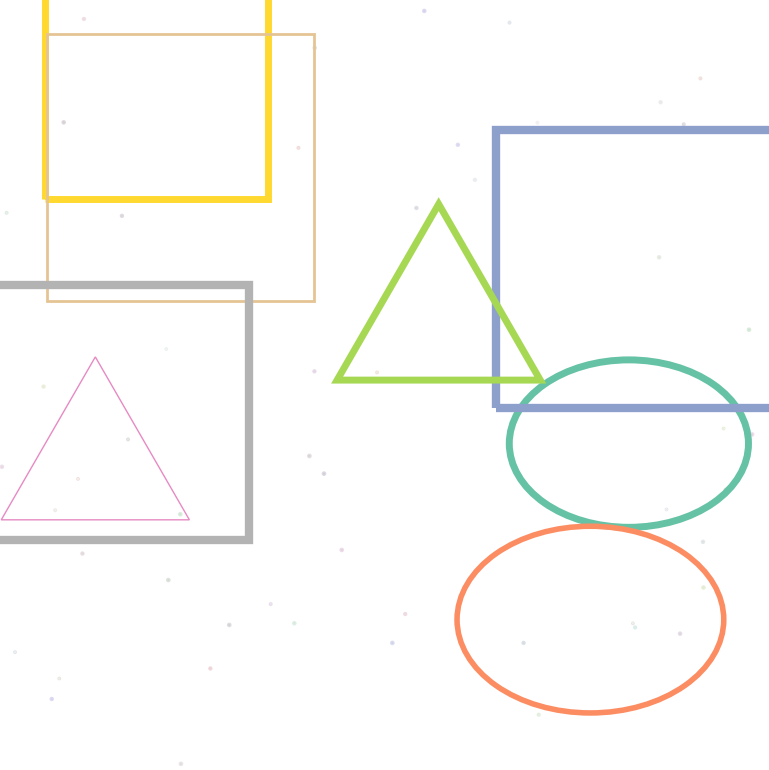[{"shape": "oval", "thickness": 2.5, "radius": 0.78, "center": [0.817, 0.424]}, {"shape": "oval", "thickness": 2, "radius": 0.87, "center": [0.767, 0.195]}, {"shape": "square", "thickness": 3, "radius": 0.9, "center": [0.824, 0.651]}, {"shape": "triangle", "thickness": 0.5, "radius": 0.71, "center": [0.124, 0.395]}, {"shape": "triangle", "thickness": 2.5, "radius": 0.76, "center": [0.57, 0.583]}, {"shape": "square", "thickness": 2.5, "radius": 0.73, "center": [0.203, 0.887]}, {"shape": "square", "thickness": 1, "radius": 0.87, "center": [0.234, 0.783]}, {"shape": "square", "thickness": 3, "radius": 0.83, "center": [0.158, 0.464]}]